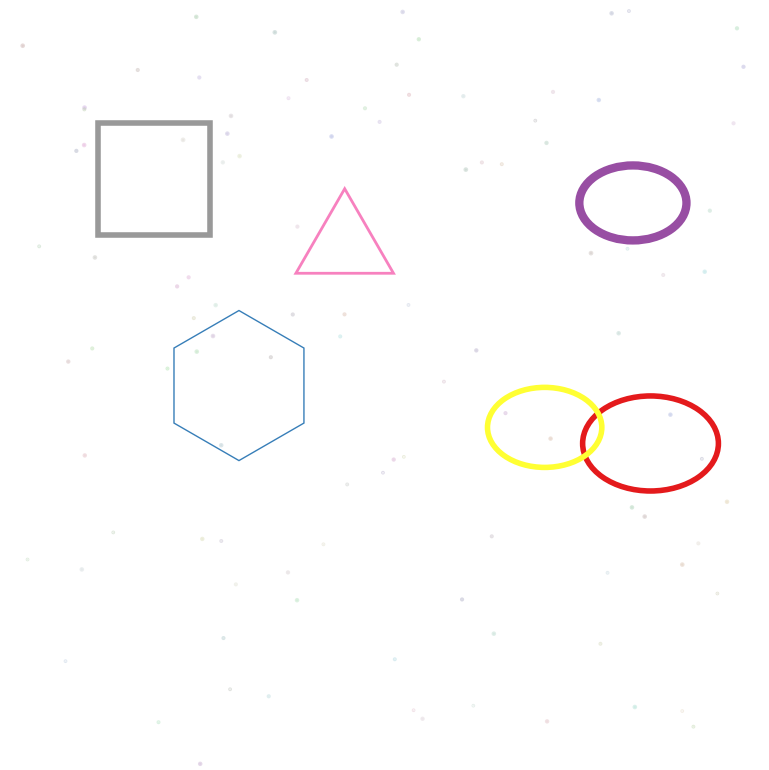[{"shape": "oval", "thickness": 2, "radius": 0.44, "center": [0.845, 0.424]}, {"shape": "hexagon", "thickness": 0.5, "radius": 0.49, "center": [0.31, 0.499]}, {"shape": "oval", "thickness": 3, "radius": 0.35, "center": [0.822, 0.736]}, {"shape": "oval", "thickness": 2, "radius": 0.37, "center": [0.707, 0.445]}, {"shape": "triangle", "thickness": 1, "radius": 0.37, "center": [0.448, 0.682]}, {"shape": "square", "thickness": 2, "radius": 0.36, "center": [0.2, 0.767]}]